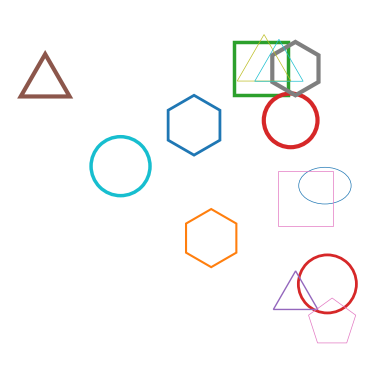[{"shape": "oval", "thickness": 0.5, "radius": 0.34, "center": [0.844, 0.518]}, {"shape": "hexagon", "thickness": 2, "radius": 0.39, "center": [0.504, 0.675]}, {"shape": "hexagon", "thickness": 1.5, "radius": 0.38, "center": [0.549, 0.382]}, {"shape": "square", "thickness": 2.5, "radius": 0.35, "center": [0.678, 0.822]}, {"shape": "circle", "thickness": 3, "radius": 0.35, "center": [0.755, 0.687]}, {"shape": "circle", "thickness": 2, "radius": 0.38, "center": [0.85, 0.263]}, {"shape": "triangle", "thickness": 1, "radius": 0.33, "center": [0.768, 0.23]}, {"shape": "triangle", "thickness": 3, "radius": 0.37, "center": [0.117, 0.786]}, {"shape": "pentagon", "thickness": 0.5, "radius": 0.32, "center": [0.863, 0.161]}, {"shape": "square", "thickness": 0.5, "radius": 0.36, "center": [0.794, 0.486]}, {"shape": "hexagon", "thickness": 3, "radius": 0.35, "center": [0.767, 0.822]}, {"shape": "triangle", "thickness": 0.5, "radius": 0.4, "center": [0.686, 0.83]}, {"shape": "circle", "thickness": 2.5, "radius": 0.38, "center": [0.313, 0.568]}, {"shape": "triangle", "thickness": 0.5, "radius": 0.36, "center": [0.725, 0.825]}]